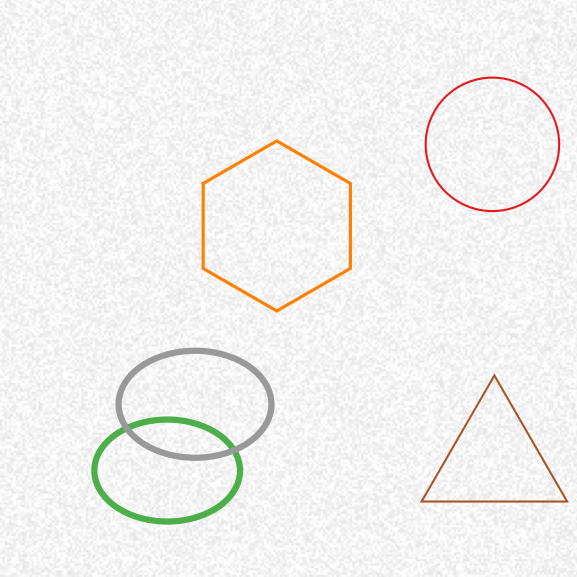[{"shape": "circle", "thickness": 1, "radius": 0.58, "center": [0.853, 0.749]}, {"shape": "oval", "thickness": 3, "radius": 0.63, "center": [0.29, 0.184]}, {"shape": "hexagon", "thickness": 1.5, "radius": 0.74, "center": [0.479, 0.608]}, {"shape": "triangle", "thickness": 1, "radius": 0.73, "center": [0.856, 0.203]}, {"shape": "oval", "thickness": 3, "radius": 0.66, "center": [0.338, 0.299]}]